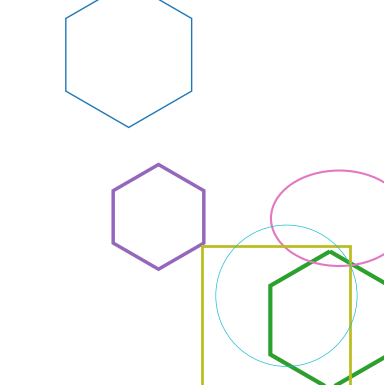[{"shape": "hexagon", "thickness": 1, "radius": 0.94, "center": [0.334, 0.858]}, {"shape": "hexagon", "thickness": 3, "radius": 0.89, "center": [0.857, 0.169]}, {"shape": "hexagon", "thickness": 2.5, "radius": 0.68, "center": [0.412, 0.437]}, {"shape": "oval", "thickness": 1.5, "radius": 0.89, "center": [0.881, 0.433]}, {"shape": "square", "thickness": 2, "radius": 0.96, "center": [0.718, 0.168]}, {"shape": "circle", "thickness": 0.5, "radius": 0.92, "center": [0.744, 0.232]}]